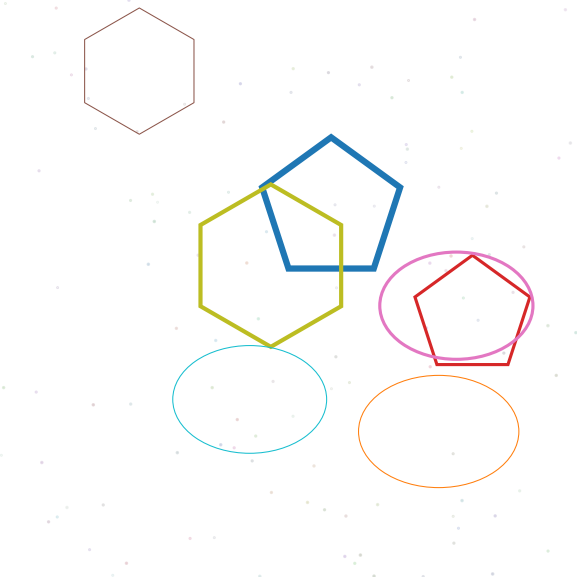[{"shape": "pentagon", "thickness": 3, "radius": 0.63, "center": [0.573, 0.636]}, {"shape": "oval", "thickness": 0.5, "radius": 0.69, "center": [0.76, 0.252]}, {"shape": "pentagon", "thickness": 1.5, "radius": 0.52, "center": [0.818, 0.452]}, {"shape": "hexagon", "thickness": 0.5, "radius": 0.55, "center": [0.241, 0.876]}, {"shape": "oval", "thickness": 1.5, "radius": 0.66, "center": [0.79, 0.47]}, {"shape": "hexagon", "thickness": 2, "radius": 0.7, "center": [0.469, 0.539]}, {"shape": "oval", "thickness": 0.5, "radius": 0.67, "center": [0.432, 0.307]}]